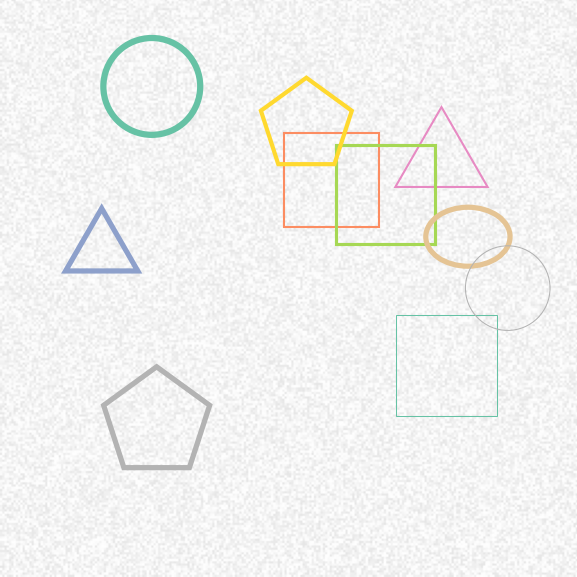[{"shape": "square", "thickness": 0.5, "radius": 0.44, "center": [0.774, 0.367]}, {"shape": "circle", "thickness": 3, "radius": 0.42, "center": [0.263, 0.849]}, {"shape": "square", "thickness": 1, "radius": 0.41, "center": [0.574, 0.688]}, {"shape": "triangle", "thickness": 2.5, "radius": 0.36, "center": [0.176, 0.566]}, {"shape": "triangle", "thickness": 1, "radius": 0.46, "center": [0.764, 0.722]}, {"shape": "square", "thickness": 1.5, "radius": 0.43, "center": [0.667, 0.662]}, {"shape": "pentagon", "thickness": 2, "radius": 0.41, "center": [0.53, 0.782]}, {"shape": "oval", "thickness": 2.5, "radius": 0.36, "center": [0.81, 0.589]}, {"shape": "pentagon", "thickness": 2.5, "radius": 0.48, "center": [0.271, 0.267]}, {"shape": "circle", "thickness": 0.5, "radius": 0.37, "center": [0.879, 0.5]}]